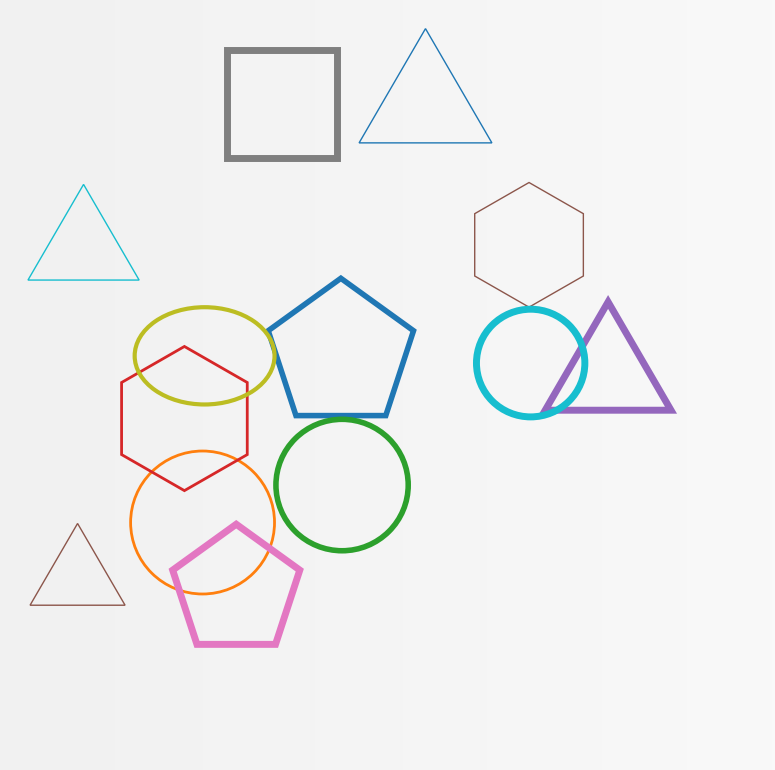[{"shape": "pentagon", "thickness": 2, "radius": 0.49, "center": [0.44, 0.54]}, {"shape": "triangle", "thickness": 0.5, "radius": 0.49, "center": [0.549, 0.864]}, {"shape": "circle", "thickness": 1, "radius": 0.46, "center": [0.261, 0.321]}, {"shape": "circle", "thickness": 2, "radius": 0.43, "center": [0.441, 0.37]}, {"shape": "hexagon", "thickness": 1, "radius": 0.47, "center": [0.238, 0.456]}, {"shape": "triangle", "thickness": 2.5, "radius": 0.47, "center": [0.785, 0.514]}, {"shape": "triangle", "thickness": 0.5, "radius": 0.35, "center": [0.1, 0.249]}, {"shape": "hexagon", "thickness": 0.5, "radius": 0.4, "center": [0.683, 0.682]}, {"shape": "pentagon", "thickness": 2.5, "radius": 0.43, "center": [0.305, 0.233]}, {"shape": "square", "thickness": 2.5, "radius": 0.35, "center": [0.364, 0.865]}, {"shape": "oval", "thickness": 1.5, "radius": 0.45, "center": [0.264, 0.538]}, {"shape": "circle", "thickness": 2.5, "radius": 0.35, "center": [0.685, 0.529]}, {"shape": "triangle", "thickness": 0.5, "radius": 0.41, "center": [0.108, 0.678]}]